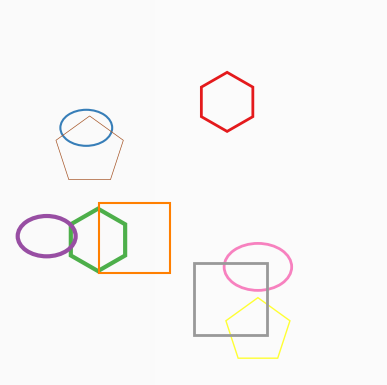[{"shape": "hexagon", "thickness": 2, "radius": 0.38, "center": [0.586, 0.735]}, {"shape": "oval", "thickness": 1.5, "radius": 0.33, "center": [0.223, 0.668]}, {"shape": "hexagon", "thickness": 3, "radius": 0.4, "center": [0.253, 0.377]}, {"shape": "oval", "thickness": 3, "radius": 0.37, "center": [0.12, 0.387]}, {"shape": "square", "thickness": 1.5, "radius": 0.45, "center": [0.347, 0.382]}, {"shape": "pentagon", "thickness": 1, "radius": 0.43, "center": [0.666, 0.14]}, {"shape": "pentagon", "thickness": 0.5, "radius": 0.46, "center": [0.231, 0.607]}, {"shape": "oval", "thickness": 2, "radius": 0.44, "center": [0.666, 0.307]}, {"shape": "square", "thickness": 2, "radius": 0.47, "center": [0.595, 0.223]}]